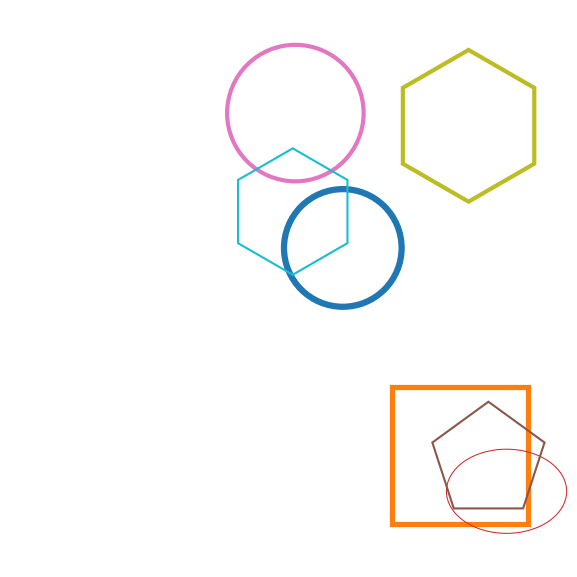[{"shape": "circle", "thickness": 3, "radius": 0.51, "center": [0.594, 0.57]}, {"shape": "square", "thickness": 2.5, "radius": 0.59, "center": [0.796, 0.21]}, {"shape": "oval", "thickness": 0.5, "radius": 0.52, "center": [0.877, 0.148]}, {"shape": "pentagon", "thickness": 1, "radius": 0.51, "center": [0.846, 0.201]}, {"shape": "circle", "thickness": 2, "radius": 0.59, "center": [0.511, 0.803]}, {"shape": "hexagon", "thickness": 2, "radius": 0.66, "center": [0.811, 0.781]}, {"shape": "hexagon", "thickness": 1, "radius": 0.55, "center": [0.507, 0.633]}]